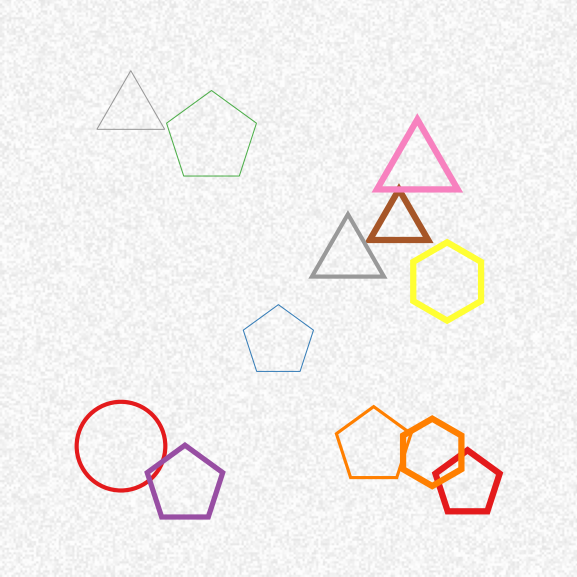[{"shape": "circle", "thickness": 2, "radius": 0.38, "center": [0.21, 0.227]}, {"shape": "pentagon", "thickness": 3, "radius": 0.29, "center": [0.81, 0.161]}, {"shape": "pentagon", "thickness": 0.5, "radius": 0.32, "center": [0.482, 0.408]}, {"shape": "pentagon", "thickness": 0.5, "radius": 0.41, "center": [0.366, 0.761]}, {"shape": "pentagon", "thickness": 2.5, "radius": 0.34, "center": [0.32, 0.159]}, {"shape": "pentagon", "thickness": 1.5, "radius": 0.34, "center": [0.647, 0.227]}, {"shape": "hexagon", "thickness": 3, "radius": 0.29, "center": [0.748, 0.216]}, {"shape": "hexagon", "thickness": 3, "radius": 0.34, "center": [0.774, 0.512]}, {"shape": "triangle", "thickness": 3, "radius": 0.29, "center": [0.691, 0.613]}, {"shape": "triangle", "thickness": 3, "radius": 0.4, "center": [0.723, 0.712]}, {"shape": "triangle", "thickness": 0.5, "radius": 0.34, "center": [0.226, 0.809]}, {"shape": "triangle", "thickness": 2, "radius": 0.36, "center": [0.602, 0.556]}]